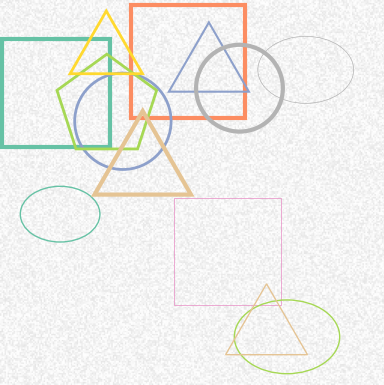[{"shape": "oval", "thickness": 1, "radius": 0.52, "center": [0.156, 0.444]}, {"shape": "square", "thickness": 3, "radius": 0.7, "center": [0.146, 0.759]}, {"shape": "square", "thickness": 3, "radius": 0.74, "center": [0.488, 0.84]}, {"shape": "triangle", "thickness": 1.5, "radius": 0.6, "center": [0.543, 0.822]}, {"shape": "circle", "thickness": 2, "radius": 0.63, "center": [0.319, 0.685]}, {"shape": "square", "thickness": 0.5, "radius": 0.7, "center": [0.59, 0.346]}, {"shape": "pentagon", "thickness": 2, "radius": 0.68, "center": [0.277, 0.723]}, {"shape": "oval", "thickness": 1, "radius": 0.68, "center": [0.745, 0.125]}, {"shape": "triangle", "thickness": 2, "radius": 0.54, "center": [0.276, 0.863]}, {"shape": "triangle", "thickness": 1, "radius": 0.61, "center": [0.692, 0.14]}, {"shape": "triangle", "thickness": 3, "radius": 0.72, "center": [0.371, 0.567]}, {"shape": "oval", "thickness": 0.5, "radius": 0.62, "center": [0.794, 0.819]}, {"shape": "circle", "thickness": 3, "radius": 0.56, "center": [0.622, 0.771]}]